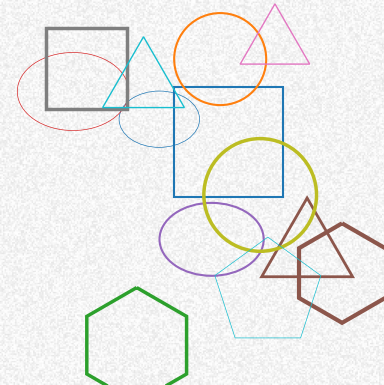[{"shape": "square", "thickness": 1.5, "radius": 0.71, "center": [0.594, 0.631]}, {"shape": "oval", "thickness": 0.5, "radius": 0.52, "center": [0.414, 0.69]}, {"shape": "circle", "thickness": 1.5, "radius": 0.6, "center": [0.572, 0.847]}, {"shape": "hexagon", "thickness": 2.5, "radius": 0.75, "center": [0.355, 0.103]}, {"shape": "oval", "thickness": 0.5, "radius": 0.72, "center": [0.19, 0.762]}, {"shape": "oval", "thickness": 1.5, "radius": 0.68, "center": [0.55, 0.378]}, {"shape": "triangle", "thickness": 2, "radius": 0.68, "center": [0.798, 0.349]}, {"shape": "hexagon", "thickness": 3, "radius": 0.65, "center": [0.889, 0.291]}, {"shape": "triangle", "thickness": 1, "radius": 0.52, "center": [0.714, 0.886]}, {"shape": "square", "thickness": 2.5, "radius": 0.53, "center": [0.225, 0.822]}, {"shape": "circle", "thickness": 2.5, "radius": 0.73, "center": [0.676, 0.494]}, {"shape": "pentagon", "thickness": 0.5, "radius": 0.72, "center": [0.696, 0.239]}, {"shape": "triangle", "thickness": 1, "radius": 0.61, "center": [0.373, 0.782]}]